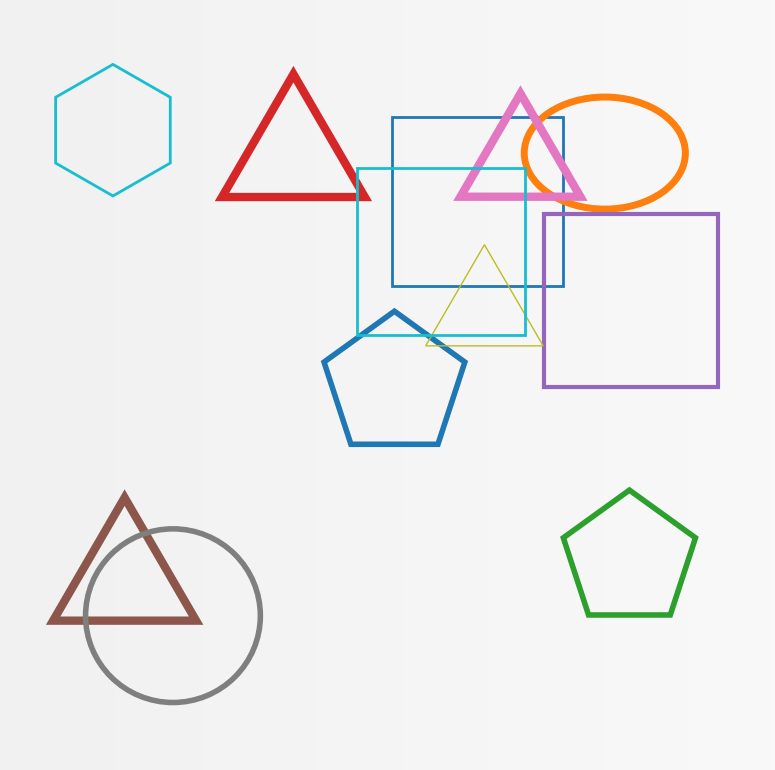[{"shape": "square", "thickness": 1, "radius": 0.55, "center": [0.616, 0.738]}, {"shape": "pentagon", "thickness": 2, "radius": 0.48, "center": [0.509, 0.5]}, {"shape": "oval", "thickness": 2.5, "radius": 0.52, "center": [0.78, 0.801]}, {"shape": "pentagon", "thickness": 2, "radius": 0.45, "center": [0.812, 0.274]}, {"shape": "triangle", "thickness": 3, "radius": 0.53, "center": [0.379, 0.797]}, {"shape": "square", "thickness": 1.5, "radius": 0.56, "center": [0.814, 0.61]}, {"shape": "triangle", "thickness": 3, "radius": 0.53, "center": [0.161, 0.247]}, {"shape": "triangle", "thickness": 3, "radius": 0.45, "center": [0.672, 0.789]}, {"shape": "circle", "thickness": 2, "radius": 0.56, "center": [0.223, 0.2]}, {"shape": "triangle", "thickness": 0.5, "radius": 0.44, "center": [0.625, 0.595]}, {"shape": "hexagon", "thickness": 1, "radius": 0.43, "center": [0.146, 0.831]}, {"shape": "square", "thickness": 1, "radius": 0.54, "center": [0.569, 0.674]}]